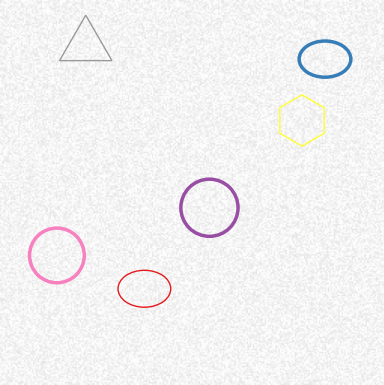[{"shape": "oval", "thickness": 1, "radius": 0.34, "center": [0.375, 0.25]}, {"shape": "oval", "thickness": 2.5, "radius": 0.34, "center": [0.844, 0.846]}, {"shape": "circle", "thickness": 2.5, "radius": 0.37, "center": [0.544, 0.46]}, {"shape": "hexagon", "thickness": 1, "radius": 0.33, "center": [0.784, 0.687]}, {"shape": "circle", "thickness": 2.5, "radius": 0.36, "center": [0.148, 0.337]}, {"shape": "triangle", "thickness": 1, "radius": 0.39, "center": [0.223, 0.882]}]